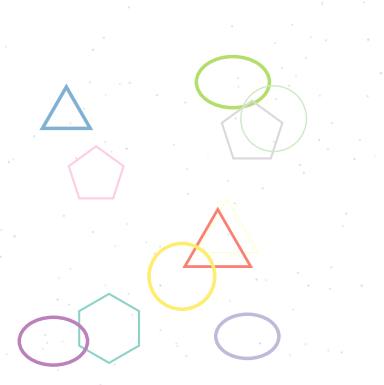[{"shape": "hexagon", "thickness": 1.5, "radius": 0.45, "center": [0.283, 0.147]}, {"shape": "triangle", "thickness": 0.5, "radius": 0.46, "center": [0.59, 0.391]}, {"shape": "oval", "thickness": 2.5, "radius": 0.41, "center": [0.642, 0.126]}, {"shape": "triangle", "thickness": 2, "radius": 0.49, "center": [0.566, 0.357]}, {"shape": "triangle", "thickness": 2.5, "radius": 0.36, "center": [0.172, 0.702]}, {"shape": "oval", "thickness": 2.5, "radius": 0.47, "center": [0.605, 0.787]}, {"shape": "pentagon", "thickness": 1.5, "radius": 0.37, "center": [0.25, 0.545]}, {"shape": "pentagon", "thickness": 1.5, "radius": 0.41, "center": [0.655, 0.655]}, {"shape": "oval", "thickness": 2.5, "radius": 0.44, "center": [0.139, 0.114]}, {"shape": "circle", "thickness": 1, "radius": 0.43, "center": [0.711, 0.692]}, {"shape": "circle", "thickness": 2.5, "radius": 0.43, "center": [0.472, 0.282]}]